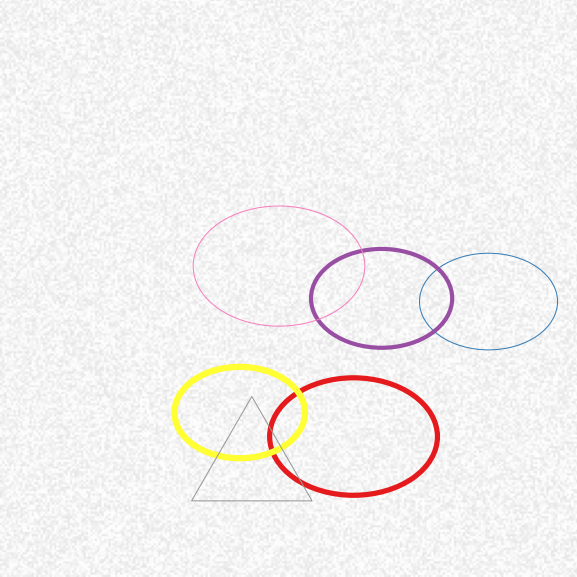[{"shape": "oval", "thickness": 2.5, "radius": 0.73, "center": [0.612, 0.243]}, {"shape": "oval", "thickness": 0.5, "radius": 0.6, "center": [0.846, 0.477]}, {"shape": "oval", "thickness": 2, "radius": 0.61, "center": [0.661, 0.482]}, {"shape": "oval", "thickness": 3, "radius": 0.57, "center": [0.415, 0.285]}, {"shape": "oval", "thickness": 0.5, "radius": 0.74, "center": [0.483, 0.538]}, {"shape": "triangle", "thickness": 0.5, "radius": 0.6, "center": [0.436, 0.192]}]